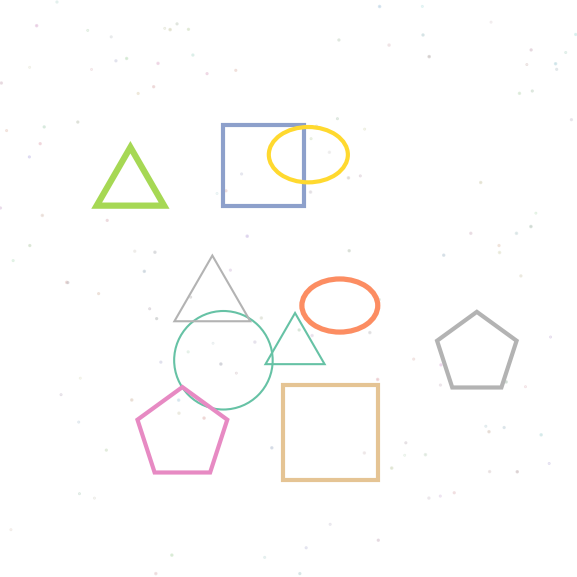[{"shape": "circle", "thickness": 1, "radius": 0.43, "center": [0.387, 0.375]}, {"shape": "triangle", "thickness": 1, "radius": 0.3, "center": [0.511, 0.398]}, {"shape": "oval", "thickness": 2.5, "radius": 0.33, "center": [0.588, 0.47]}, {"shape": "square", "thickness": 2, "radius": 0.35, "center": [0.457, 0.713]}, {"shape": "pentagon", "thickness": 2, "radius": 0.41, "center": [0.316, 0.247]}, {"shape": "triangle", "thickness": 3, "radius": 0.34, "center": [0.226, 0.677]}, {"shape": "oval", "thickness": 2, "radius": 0.34, "center": [0.534, 0.731]}, {"shape": "square", "thickness": 2, "radius": 0.41, "center": [0.572, 0.25]}, {"shape": "triangle", "thickness": 1, "radius": 0.38, "center": [0.368, 0.481]}, {"shape": "pentagon", "thickness": 2, "radius": 0.36, "center": [0.826, 0.387]}]